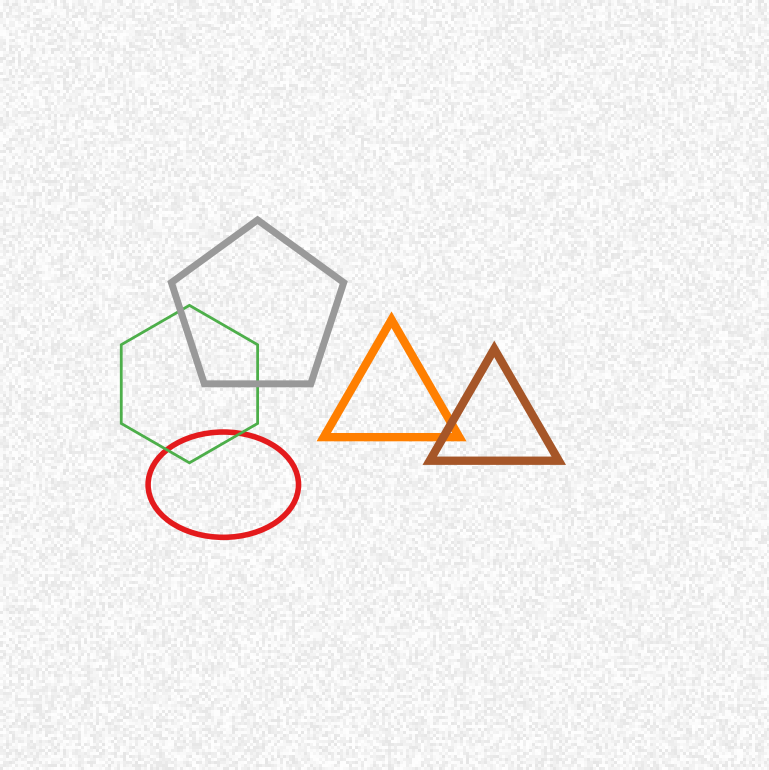[{"shape": "oval", "thickness": 2, "radius": 0.49, "center": [0.29, 0.371]}, {"shape": "hexagon", "thickness": 1, "radius": 0.51, "center": [0.246, 0.501]}, {"shape": "triangle", "thickness": 3, "radius": 0.51, "center": [0.508, 0.483]}, {"shape": "triangle", "thickness": 3, "radius": 0.48, "center": [0.642, 0.45]}, {"shape": "pentagon", "thickness": 2.5, "radius": 0.59, "center": [0.334, 0.597]}]